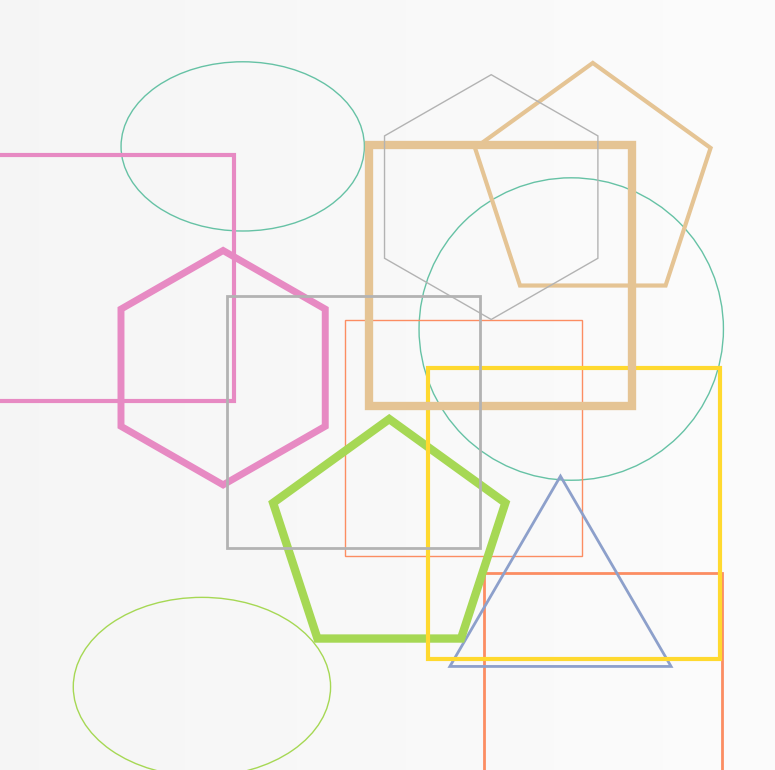[{"shape": "oval", "thickness": 0.5, "radius": 0.78, "center": [0.313, 0.81]}, {"shape": "circle", "thickness": 0.5, "radius": 0.98, "center": [0.737, 0.573]}, {"shape": "square", "thickness": 1, "radius": 0.77, "center": [0.778, 0.102]}, {"shape": "square", "thickness": 0.5, "radius": 0.77, "center": [0.598, 0.431]}, {"shape": "triangle", "thickness": 1, "radius": 0.82, "center": [0.723, 0.217]}, {"shape": "square", "thickness": 1.5, "radius": 0.8, "center": [0.143, 0.639]}, {"shape": "hexagon", "thickness": 2.5, "radius": 0.76, "center": [0.288, 0.522]}, {"shape": "pentagon", "thickness": 3, "radius": 0.79, "center": [0.502, 0.298]}, {"shape": "oval", "thickness": 0.5, "radius": 0.83, "center": [0.261, 0.108]}, {"shape": "square", "thickness": 1.5, "radius": 0.94, "center": [0.741, 0.333]}, {"shape": "pentagon", "thickness": 1.5, "radius": 0.8, "center": [0.765, 0.758]}, {"shape": "square", "thickness": 3, "radius": 0.85, "center": [0.646, 0.642]}, {"shape": "square", "thickness": 1, "radius": 0.82, "center": [0.456, 0.452]}, {"shape": "hexagon", "thickness": 0.5, "radius": 0.79, "center": [0.634, 0.744]}]